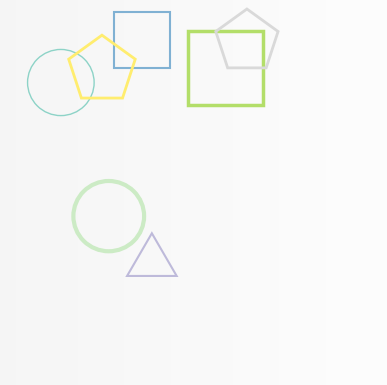[{"shape": "circle", "thickness": 1, "radius": 0.43, "center": [0.157, 0.786]}, {"shape": "triangle", "thickness": 1.5, "radius": 0.37, "center": [0.392, 0.32]}, {"shape": "square", "thickness": 1.5, "radius": 0.36, "center": [0.367, 0.895]}, {"shape": "square", "thickness": 2.5, "radius": 0.49, "center": [0.581, 0.824]}, {"shape": "pentagon", "thickness": 2, "radius": 0.42, "center": [0.637, 0.892]}, {"shape": "circle", "thickness": 3, "radius": 0.46, "center": [0.281, 0.439]}, {"shape": "pentagon", "thickness": 2, "radius": 0.45, "center": [0.263, 0.818]}]